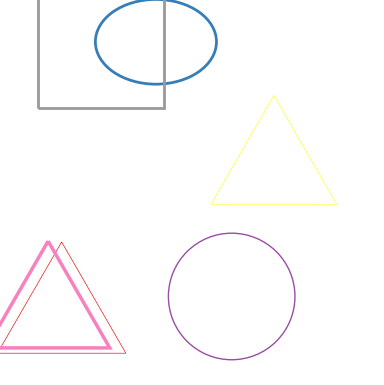[{"shape": "triangle", "thickness": 0.5, "radius": 0.96, "center": [0.16, 0.179]}, {"shape": "oval", "thickness": 2, "radius": 0.79, "center": [0.405, 0.891]}, {"shape": "circle", "thickness": 1, "radius": 0.82, "center": [0.602, 0.23]}, {"shape": "triangle", "thickness": 0.5, "radius": 0.94, "center": [0.711, 0.564]}, {"shape": "triangle", "thickness": 2.5, "radius": 0.92, "center": [0.125, 0.189]}, {"shape": "square", "thickness": 2, "radius": 0.82, "center": [0.262, 0.884]}]